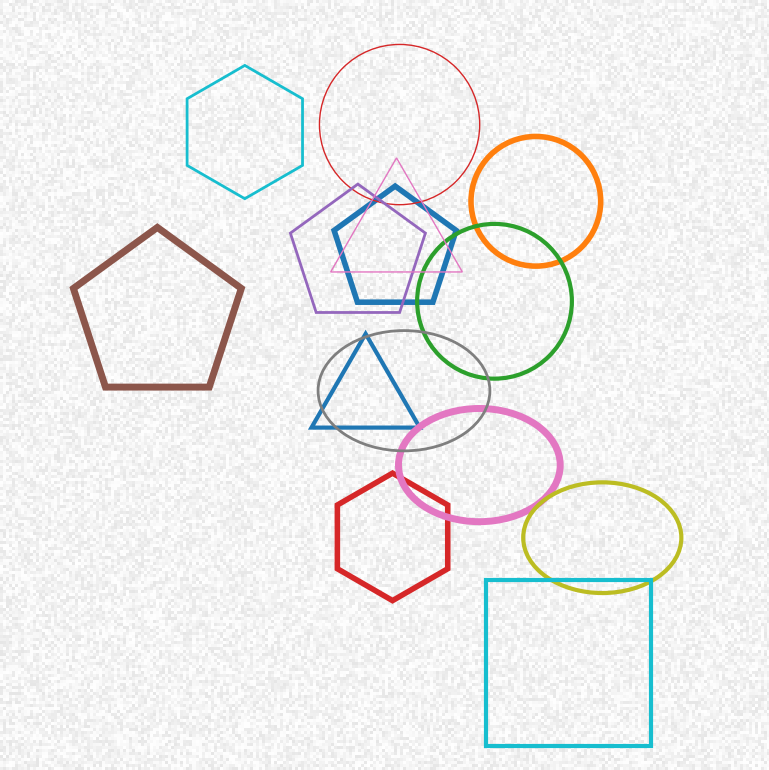[{"shape": "triangle", "thickness": 1.5, "radius": 0.41, "center": [0.475, 0.485]}, {"shape": "pentagon", "thickness": 2, "radius": 0.42, "center": [0.513, 0.675]}, {"shape": "circle", "thickness": 2, "radius": 0.42, "center": [0.696, 0.739]}, {"shape": "circle", "thickness": 1.5, "radius": 0.5, "center": [0.642, 0.609]}, {"shape": "circle", "thickness": 0.5, "radius": 0.52, "center": [0.519, 0.838]}, {"shape": "hexagon", "thickness": 2, "radius": 0.41, "center": [0.51, 0.303]}, {"shape": "pentagon", "thickness": 1, "radius": 0.46, "center": [0.465, 0.669]}, {"shape": "pentagon", "thickness": 2.5, "radius": 0.57, "center": [0.204, 0.59]}, {"shape": "triangle", "thickness": 0.5, "radius": 0.49, "center": [0.515, 0.696]}, {"shape": "oval", "thickness": 2.5, "radius": 0.53, "center": [0.623, 0.396]}, {"shape": "oval", "thickness": 1, "radius": 0.56, "center": [0.525, 0.493]}, {"shape": "oval", "thickness": 1.5, "radius": 0.51, "center": [0.782, 0.302]}, {"shape": "square", "thickness": 1.5, "radius": 0.54, "center": [0.738, 0.139]}, {"shape": "hexagon", "thickness": 1, "radius": 0.43, "center": [0.318, 0.828]}]